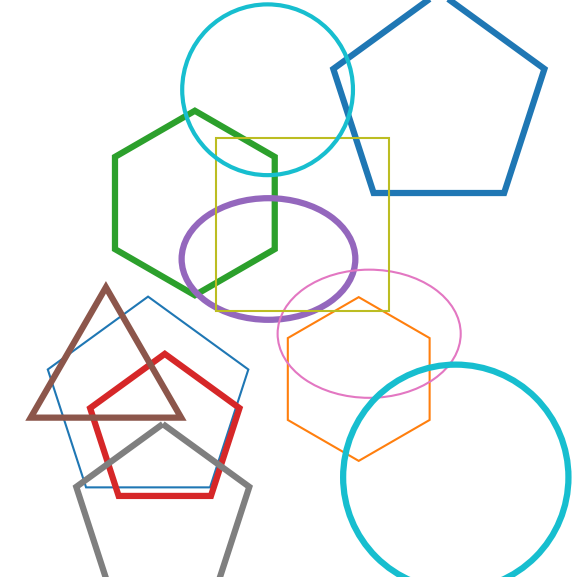[{"shape": "pentagon", "thickness": 1, "radius": 0.91, "center": [0.256, 0.303]}, {"shape": "pentagon", "thickness": 3, "radius": 0.96, "center": [0.76, 0.82]}, {"shape": "hexagon", "thickness": 1, "radius": 0.71, "center": [0.621, 0.343]}, {"shape": "hexagon", "thickness": 3, "radius": 0.8, "center": [0.337, 0.648]}, {"shape": "pentagon", "thickness": 3, "radius": 0.68, "center": [0.285, 0.25]}, {"shape": "oval", "thickness": 3, "radius": 0.75, "center": [0.465, 0.551]}, {"shape": "triangle", "thickness": 3, "radius": 0.75, "center": [0.183, 0.351]}, {"shape": "oval", "thickness": 1, "radius": 0.79, "center": [0.639, 0.421]}, {"shape": "pentagon", "thickness": 3, "radius": 0.79, "center": [0.282, 0.107]}, {"shape": "square", "thickness": 1, "radius": 0.75, "center": [0.524, 0.611]}, {"shape": "circle", "thickness": 3, "radius": 0.98, "center": [0.789, 0.173]}, {"shape": "circle", "thickness": 2, "radius": 0.74, "center": [0.463, 0.844]}]